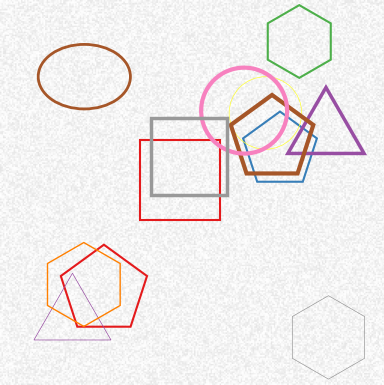[{"shape": "pentagon", "thickness": 1.5, "radius": 0.59, "center": [0.27, 0.247]}, {"shape": "square", "thickness": 1.5, "radius": 0.52, "center": [0.467, 0.532]}, {"shape": "pentagon", "thickness": 1.5, "radius": 0.5, "center": [0.727, 0.609]}, {"shape": "hexagon", "thickness": 1.5, "radius": 0.47, "center": [0.777, 0.892]}, {"shape": "triangle", "thickness": 2.5, "radius": 0.57, "center": [0.847, 0.659]}, {"shape": "triangle", "thickness": 0.5, "radius": 0.58, "center": [0.188, 0.175]}, {"shape": "hexagon", "thickness": 1, "radius": 0.54, "center": [0.218, 0.261]}, {"shape": "circle", "thickness": 0.5, "radius": 0.47, "center": [0.689, 0.707]}, {"shape": "oval", "thickness": 2, "radius": 0.6, "center": [0.219, 0.801]}, {"shape": "pentagon", "thickness": 3, "radius": 0.56, "center": [0.707, 0.641]}, {"shape": "circle", "thickness": 3, "radius": 0.56, "center": [0.634, 0.713]}, {"shape": "square", "thickness": 2.5, "radius": 0.49, "center": [0.49, 0.593]}, {"shape": "hexagon", "thickness": 0.5, "radius": 0.54, "center": [0.853, 0.124]}]